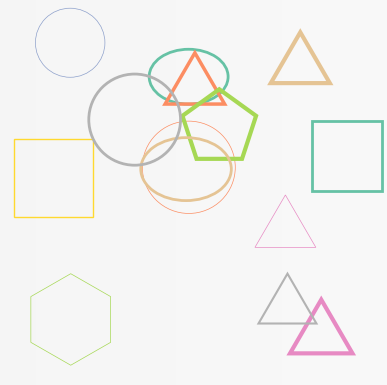[{"shape": "oval", "thickness": 2, "radius": 0.51, "center": [0.487, 0.801]}, {"shape": "square", "thickness": 2, "radius": 0.45, "center": [0.895, 0.594]}, {"shape": "circle", "thickness": 0.5, "radius": 0.6, "center": [0.487, 0.565]}, {"shape": "triangle", "thickness": 2.5, "radius": 0.44, "center": [0.503, 0.774]}, {"shape": "circle", "thickness": 0.5, "radius": 0.45, "center": [0.181, 0.889]}, {"shape": "triangle", "thickness": 3, "radius": 0.46, "center": [0.829, 0.129]}, {"shape": "triangle", "thickness": 0.5, "radius": 0.45, "center": [0.736, 0.403]}, {"shape": "hexagon", "thickness": 0.5, "radius": 0.59, "center": [0.183, 0.17]}, {"shape": "pentagon", "thickness": 3, "radius": 0.5, "center": [0.566, 0.668]}, {"shape": "square", "thickness": 1, "radius": 0.51, "center": [0.139, 0.538]}, {"shape": "triangle", "thickness": 3, "radius": 0.44, "center": [0.775, 0.828]}, {"shape": "oval", "thickness": 2, "radius": 0.58, "center": [0.48, 0.561]}, {"shape": "triangle", "thickness": 1.5, "radius": 0.43, "center": [0.742, 0.203]}, {"shape": "circle", "thickness": 2, "radius": 0.59, "center": [0.348, 0.689]}]